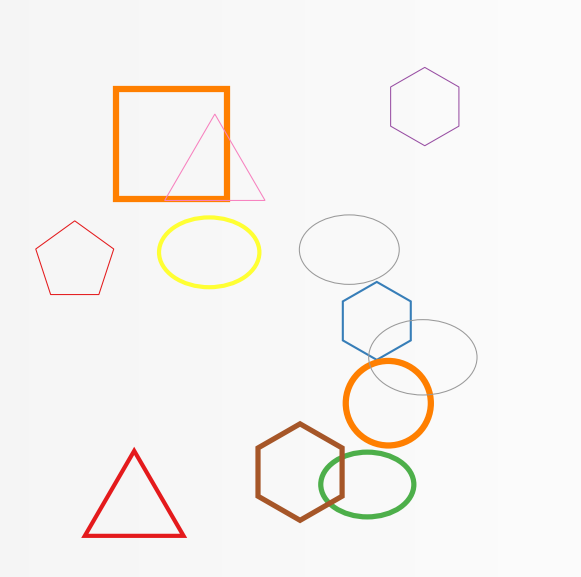[{"shape": "pentagon", "thickness": 0.5, "radius": 0.35, "center": [0.129, 0.546]}, {"shape": "triangle", "thickness": 2, "radius": 0.49, "center": [0.231, 0.12]}, {"shape": "hexagon", "thickness": 1, "radius": 0.34, "center": [0.648, 0.443]}, {"shape": "oval", "thickness": 2.5, "radius": 0.4, "center": [0.632, 0.16]}, {"shape": "hexagon", "thickness": 0.5, "radius": 0.34, "center": [0.731, 0.815]}, {"shape": "circle", "thickness": 3, "radius": 0.37, "center": [0.668, 0.301]}, {"shape": "square", "thickness": 3, "radius": 0.48, "center": [0.295, 0.75]}, {"shape": "oval", "thickness": 2, "radius": 0.43, "center": [0.36, 0.562]}, {"shape": "hexagon", "thickness": 2.5, "radius": 0.42, "center": [0.516, 0.182]}, {"shape": "triangle", "thickness": 0.5, "radius": 0.5, "center": [0.37, 0.702]}, {"shape": "oval", "thickness": 0.5, "radius": 0.43, "center": [0.601, 0.567]}, {"shape": "oval", "thickness": 0.5, "radius": 0.47, "center": [0.728, 0.38]}]